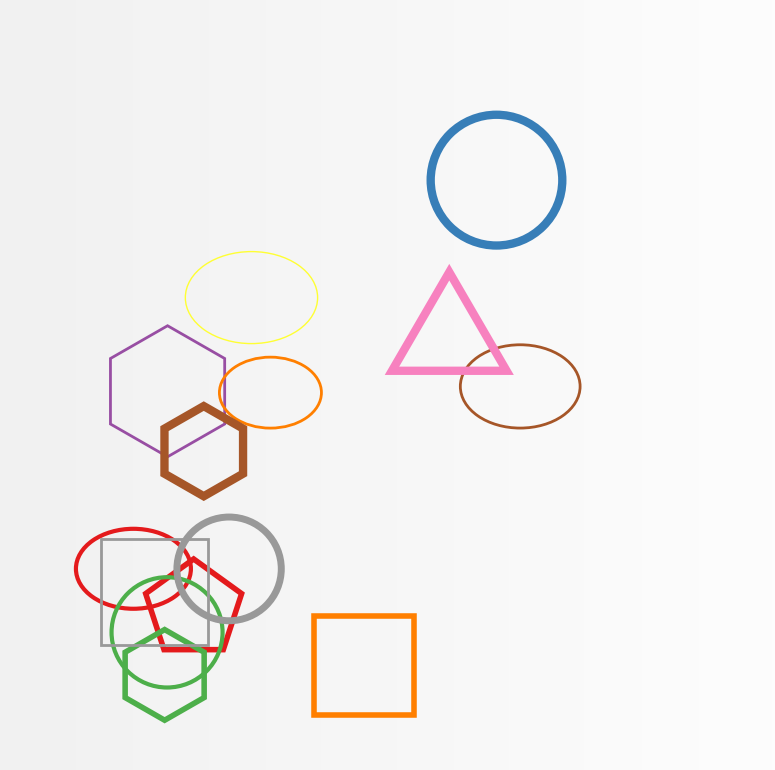[{"shape": "pentagon", "thickness": 2, "radius": 0.33, "center": [0.25, 0.209]}, {"shape": "oval", "thickness": 1.5, "radius": 0.37, "center": [0.172, 0.261]}, {"shape": "circle", "thickness": 3, "radius": 0.42, "center": [0.641, 0.766]}, {"shape": "circle", "thickness": 1.5, "radius": 0.36, "center": [0.216, 0.179]}, {"shape": "hexagon", "thickness": 2, "radius": 0.29, "center": [0.212, 0.123]}, {"shape": "hexagon", "thickness": 1, "radius": 0.43, "center": [0.216, 0.492]}, {"shape": "square", "thickness": 2, "radius": 0.32, "center": [0.469, 0.136]}, {"shape": "oval", "thickness": 1, "radius": 0.33, "center": [0.349, 0.49]}, {"shape": "oval", "thickness": 0.5, "radius": 0.43, "center": [0.324, 0.614]}, {"shape": "oval", "thickness": 1, "radius": 0.39, "center": [0.671, 0.498]}, {"shape": "hexagon", "thickness": 3, "radius": 0.29, "center": [0.263, 0.414]}, {"shape": "triangle", "thickness": 3, "radius": 0.43, "center": [0.58, 0.561]}, {"shape": "square", "thickness": 1, "radius": 0.34, "center": [0.2, 0.231]}, {"shape": "circle", "thickness": 2.5, "radius": 0.34, "center": [0.296, 0.261]}]